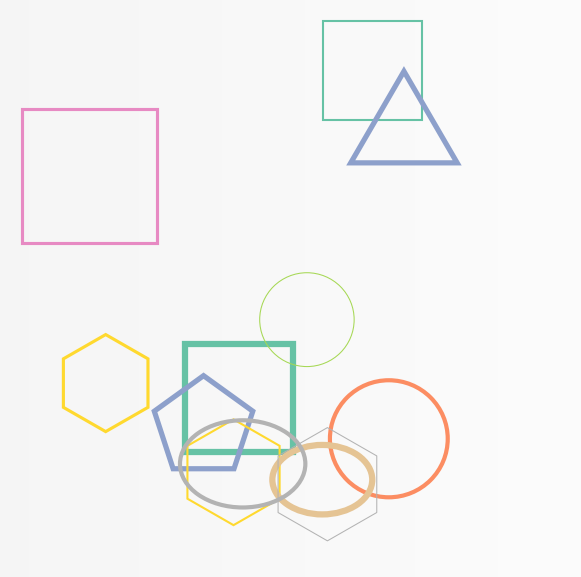[{"shape": "square", "thickness": 3, "radius": 0.46, "center": [0.412, 0.31]}, {"shape": "square", "thickness": 1, "radius": 0.42, "center": [0.641, 0.877]}, {"shape": "circle", "thickness": 2, "radius": 0.51, "center": [0.669, 0.239]}, {"shape": "triangle", "thickness": 2.5, "radius": 0.53, "center": [0.695, 0.77]}, {"shape": "pentagon", "thickness": 2.5, "radius": 0.45, "center": [0.35, 0.26]}, {"shape": "square", "thickness": 1.5, "radius": 0.58, "center": [0.154, 0.694]}, {"shape": "circle", "thickness": 0.5, "radius": 0.41, "center": [0.528, 0.446]}, {"shape": "hexagon", "thickness": 1, "radius": 0.46, "center": [0.402, 0.181]}, {"shape": "hexagon", "thickness": 1.5, "radius": 0.42, "center": [0.182, 0.336]}, {"shape": "oval", "thickness": 3, "radius": 0.43, "center": [0.554, 0.169]}, {"shape": "hexagon", "thickness": 0.5, "radius": 0.49, "center": [0.563, 0.161]}, {"shape": "oval", "thickness": 2, "radius": 0.54, "center": [0.417, 0.196]}]